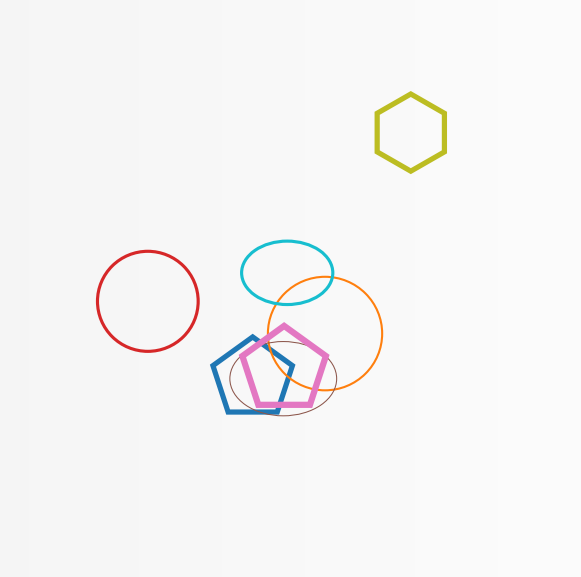[{"shape": "pentagon", "thickness": 2.5, "radius": 0.36, "center": [0.435, 0.344]}, {"shape": "circle", "thickness": 1, "radius": 0.49, "center": [0.559, 0.422]}, {"shape": "circle", "thickness": 1.5, "radius": 0.43, "center": [0.254, 0.477]}, {"shape": "oval", "thickness": 0.5, "radius": 0.46, "center": [0.487, 0.343]}, {"shape": "pentagon", "thickness": 3, "radius": 0.38, "center": [0.489, 0.359]}, {"shape": "hexagon", "thickness": 2.5, "radius": 0.33, "center": [0.707, 0.77]}, {"shape": "oval", "thickness": 1.5, "radius": 0.39, "center": [0.494, 0.527]}]